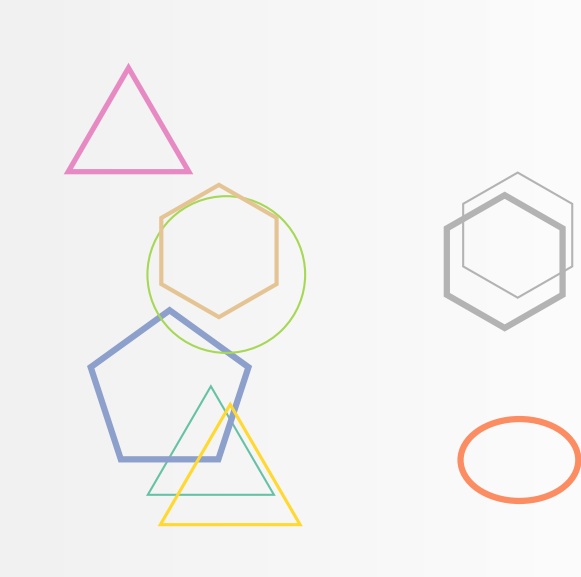[{"shape": "triangle", "thickness": 1, "radius": 0.63, "center": [0.363, 0.205]}, {"shape": "oval", "thickness": 3, "radius": 0.51, "center": [0.894, 0.203]}, {"shape": "pentagon", "thickness": 3, "radius": 0.71, "center": [0.292, 0.319]}, {"shape": "triangle", "thickness": 2.5, "radius": 0.6, "center": [0.221, 0.762]}, {"shape": "circle", "thickness": 1, "radius": 0.68, "center": [0.389, 0.524]}, {"shape": "triangle", "thickness": 1.5, "radius": 0.69, "center": [0.396, 0.16]}, {"shape": "hexagon", "thickness": 2, "radius": 0.57, "center": [0.377, 0.565]}, {"shape": "hexagon", "thickness": 3, "radius": 0.57, "center": [0.868, 0.546]}, {"shape": "hexagon", "thickness": 1, "radius": 0.54, "center": [0.891, 0.592]}]